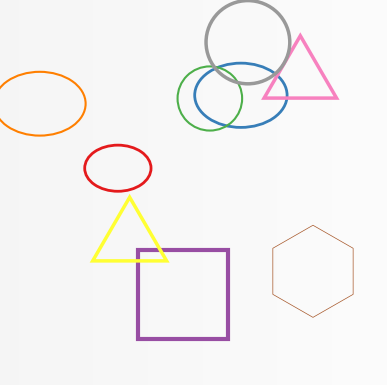[{"shape": "oval", "thickness": 2, "radius": 0.43, "center": [0.304, 0.563]}, {"shape": "oval", "thickness": 2, "radius": 0.6, "center": [0.622, 0.753]}, {"shape": "circle", "thickness": 1.5, "radius": 0.42, "center": [0.542, 0.744]}, {"shape": "square", "thickness": 3, "radius": 0.58, "center": [0.473, 0.235]}, {"shape": "oval", "thickness": 1.5, "radius": 0.59, "center": [0.103, 0.731]}, {"shape": "triangle", "thickness": 2.5, "radius": 0.55, "center": [0.335, 0.377]}, {"shape": "hexagon", "thickness": 0.5, "radius": 0.6, "center": [0.808, 0.295]}, {"shape": "triangle", "thickness": 2.5, "radius": 0.54, "center": [0.775, 0.799]}, {"shape": "circle", "thickness": 2.5, "radius": 0.54, "center": [0.64, 0.89]}]